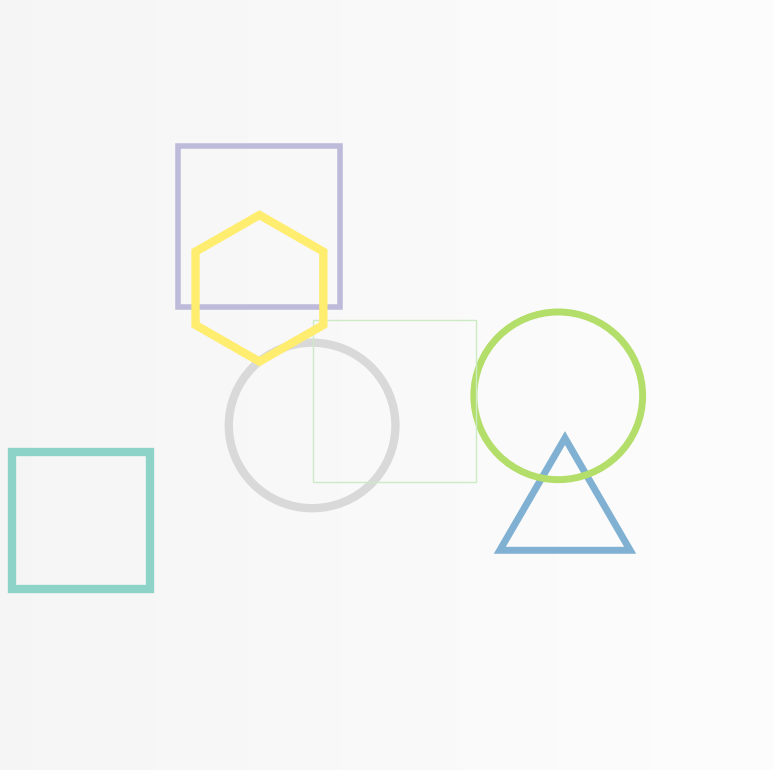[{"shape": "square", "thickness": 3, "radius": 0.44, "center": [0.105, 0.325]}, {"shape": "square", "thickness": 2, "radius": 0.52, "center": [0.334, 0.706]}, {"shape": "triangle", "thickness": 2.5, "radius": 0.49, "center": [0.729, 0.334]}, {"shape": "circle", "thickness": 2.5, "radius": 0.54, "center": [0.72, 0.486]}, {"shape": "circle", "thickness": 3, "radius": 0.54, "center": [0.403, 0.447]}, {"shape": "square", "thickness": 0.5, "radius": 0.53, "center": [0.509, 0.479]}, {"shape": "hexagon", "thickness": 3, "radius": 0.48, "center": [0.335, 0.626]}]